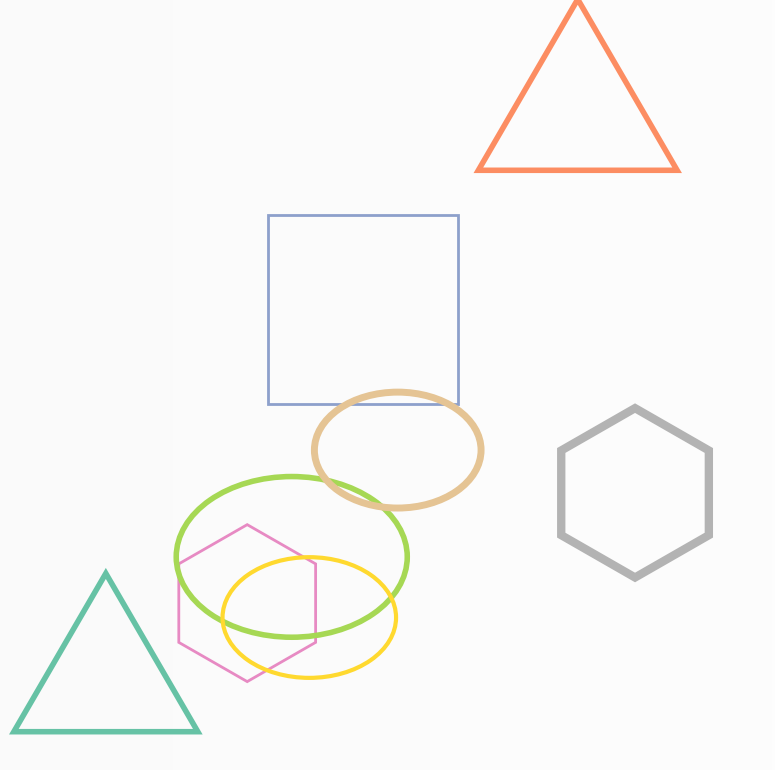[{"shape": "triangle", "thickness": 2, "radius": 0.69, "center": [0.137, 0.118]}, {"shape": "triangle", "thickness": 2, "radius": 0.74, "center": [0.745, 0.853]}, {"shape": "square", "thickness": 1, "radius": 0.61, "center": [0.468, 0.598]}, {"shape": "hexagon", "thickness": 1, "radius": 0.51, "center": [0.319, 0.217]}, {"shape": "oval", "thickness": 2, "radius": 0.75, "center": [0.376, 0.277]}, {"shape": "oval", "thickness": 1.5, "radius": 0.56, "center": [0.399, 0.198]}, {"shape": "oval", "thickness": 2.5, "radius": 0.54, "center": [0.513, 0.415]}, {"shape": "hexagon", "thickness": 3, "radius": 0.55, "center": [0.819, 0.36]}]